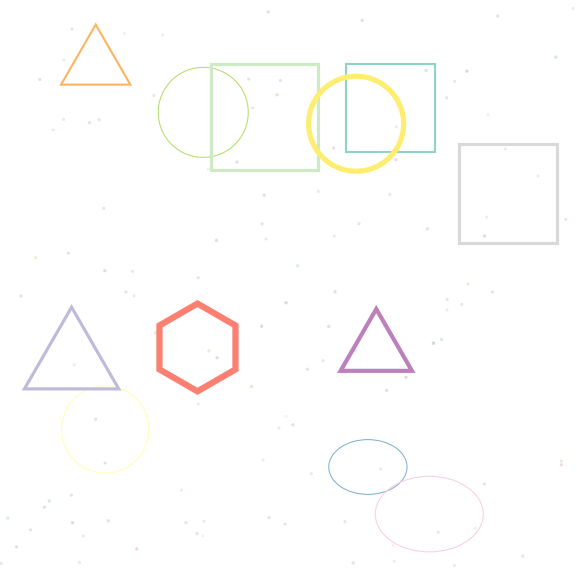[{"shape": "square", "thickness": 1, "radius": 0.38, "center": [0.676, 0.812]}, {"shape": "circle", "thickness": 0.5, "radius": 0.38, "center": [0.182, 0.256]}, {"shape": "triangle", "thickness": 1.5, "radius": 0.47, "center": [0.124, 0.373]}, {"shape": "hexagon", "thickness": 3, "radius": 0.38, "center": [0.342, 0.397]}, {"shape": "oval", "thickness": 0.5, "radius": 0.34, "center": [0.637, 0.19]}, {"shape": "triangle", "thickness": 1, "radius": 0.35, "center": [0.166, 0.887]}, {"shape": "circle", "thickness": 0.5, "radius": 0.39, "center": [0.352, 0.805]}, {"shape": "oval", "thickness": 0.5, "radius": 0.47, "center": [0.743, 0.109]}, {"shape": "square", "thickness": 1.5, "radius": 0.43, "center": [0.879, 0.664]}, {"shape": "triangle", "thickness": 2, "radius": 0.36, "center": [0.652, 0.393]}, {"shape": "square", "thickness": 1.5, "radius": 0.46, "center": [0.458, 0.797]}, {"shape": "circle", "thickness": 2.5, "radius": 0.41, "center": [0.617, 0.785]}]